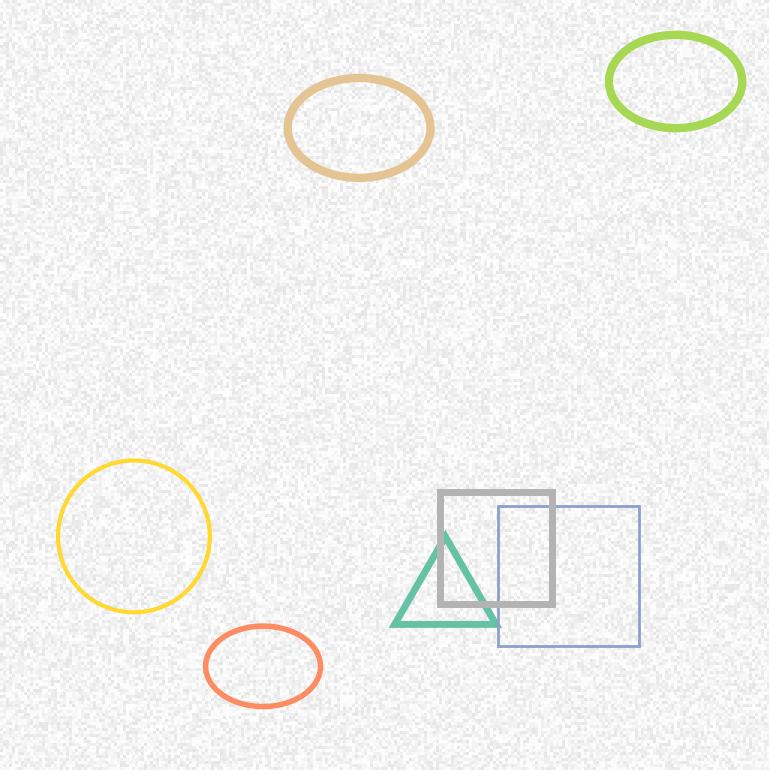[{"shape": "triangle", "thickness": 2.5, "radius": 0.38, "center": [0.578, 0.227]}, {"shape": "oval", "thickness": 2, "radius": 0.37, "center": [0.342, 0.135]}, {"shape": "square", "thickness": 1, "radius": 0.46, "center": [0.739, 0.252]}, {"shape": "oval", "thickness": 3, "radius": 0.43, "center": [0.877, 0.894]}, {"shape": "circle", "thickness": 1.5, "radius": 0.49, "center": [0.174, 0.303]}, {"shape": "oval", "thickness": 3, "radius": 0.46, "center": [0.466, 0.834]}, {"shape": "square", "thickness": 2.5, "radius": 0.36, "center": [0.644, 0.288]}]